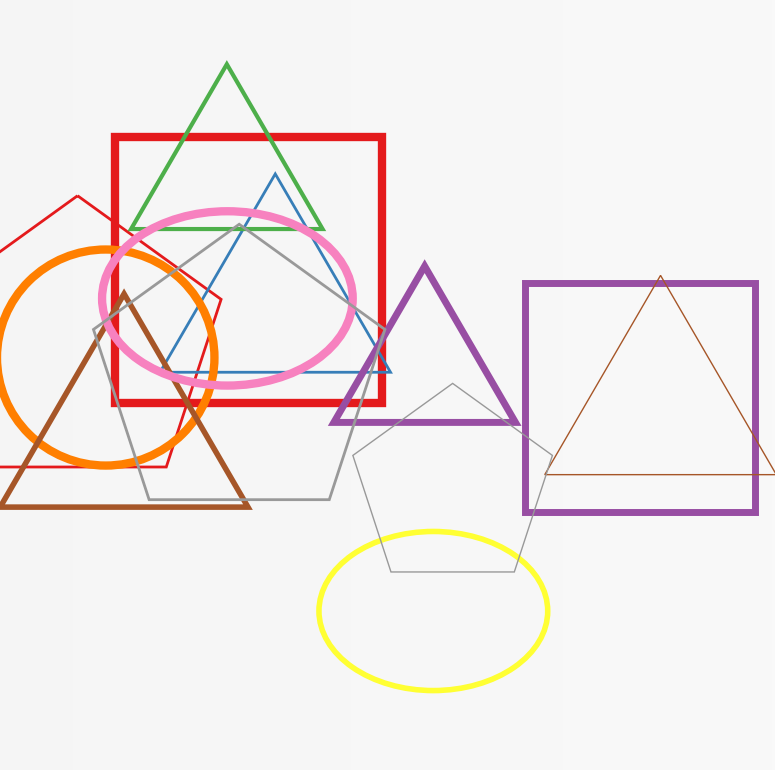[{"shape": "square", "thickness": 3, "radius": 0.86, "center": [0.321, 0.65]}, {"shape": "pentagon", "thickness": 1, "radius": 0.97, "center": [0.1, 0.551]}, {"shape": "triangle", "thickness": 1, "radius": 0.86, "center": [0.355, 0.602]}, {"shape": "triangle", "thickness": 1.5, "radius": 0.71, "center": [0.293, 0.774]}, {"shape": "square", "thickness": 2.5, "radius": 0.74, "center": [0.826, 0.484]}, {"shape": "triangle", "thickness": 2.5, "radius": 0.68, "center": [0.548, 0.519]}, {"shape": "circle", "thickness": 3, "radius": 0.7, "center": [0.136, 0.536]}, {"shape": "oval", "thickness": 2, "radius": 0.74, "center": [0.559, 0.206]}, {"shape": "triangle", "thickness": 0.5, "radius": 0.86, "center": [0.852, 0.47]}, {"shape": "triangle", "thickness": 2, "radius": 0.92, "center": [0.16, 0.434]}, {"shape": "oval", "thickness": 3, "radius": 0.81, "center": [0.293, 0.612]}, {"shape": "pentagon", "thickness": 0.5, "radius": 0.68, "center": [0.584, 0.367]}, {"shape": "pentagon", "thickness": 1, "radius": 0.99, "center": [0.309, 0.511]}]